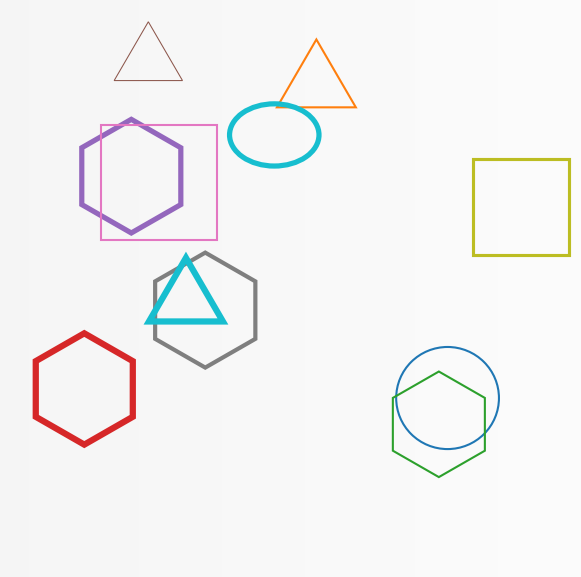[{"shape": "circle", "thickness": 1, "radius": 0.44, "center": [0.77, 0.31]}, {"shape": "triangle", "thickness": 1, "radius": 0.39, "center": [0.544, 0.852]}, {"shape": "hexagon", "thickness": 1, "radius": 0.46, "center": [0.755, 0.264]}, {"shape": "hexagon", "thickness": 3, "radius": 0.48, "center": [0.145, 0.326]}, {"shape": "hexagon", "thickness": 2.5, "radius": 0.49, "center": [0.226, 0.694]}, {"shape": "triangle", "thickness": 0.5, "radius": 0.34, "center": [0.255, 0.894]}, {"shape": "square", "thickness": 1, "radius": 0.5, "center": [0.274, 0.684]}, {"shape": "hexagon", "thickness": 2, "radius": 0.5, "center": [0.353, 0.462]}, {"shape": "square", "thickness": 1.5, "radius": 0.41, "center": [0.896, 0.641]}, {"shape": "triangle", "thickness": 3, "radius": 0.37, "center": [0.32, 0.479]}, {"shape": "oval", "thickness": 2.5, "radius": 0.38, "center": [0.472, 0.765]}]